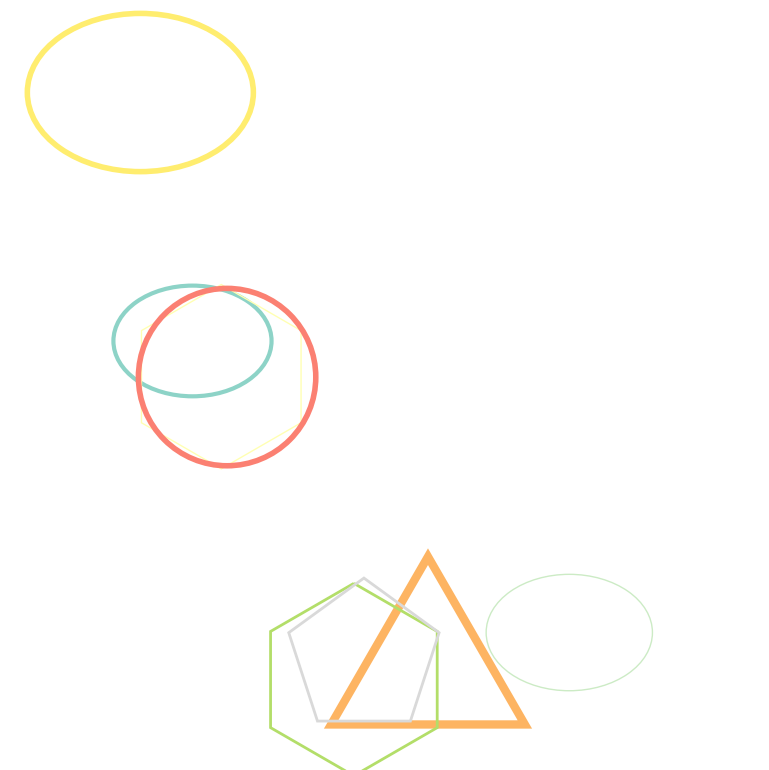[{"shape": "oval", "thickness": 1.5, "radius": 0.51, "center": [0.25, 0.557]}, {"shape": "hexagon", "thickness": 0.5, "radius": 0.6, "center": [0.287, 0.511]}, {"shape": "circle", "thickness": 2, "radius": 0.58, "center": [0.295, 0.51]}, {"shape": "triangle", "thickness": 3, "radius": 0.73, "center": [0.556, 0.132]}, {"shape": "hexagon", "thickness": 1, "radius": 0.62, "center": [0.46, 0.117]}, {"shape": "pentagon", "thickness": 1, "radius": 0.51, "center": [0.473, 0.147]}, {"shape": "oval", "thickness": 0.5, "radius": 0.54, "center": [0.739, 0.179]}, {"shape": "oval", "thickness": 2, "radius": 0.73, "center": [0.182, 0.88]}]